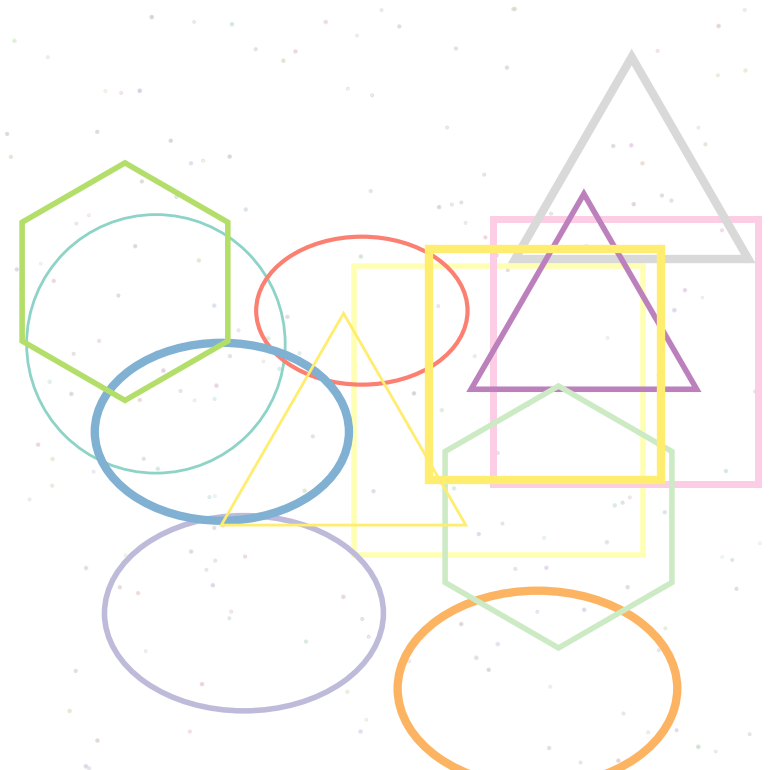[{"shape": "circle", "thickness": 1, "radius": 0.84, "center": [0.202, 0.553]}, {"shape": "square", "thickness": 2, "radius": 0.94, "center": [0.648, 0.467]}, {"shape": "oval", "thickness": 2, "radius": 0.91, "center": [0.317, 0.204]}, {"shape": "oval", "thickness": 1.5, "radius": 0.69, "center": [0.47, 0.597]}, {"shape": "oval", "thickness": 3, "radius": 0.83, "center": [0.288, 0.439]}, {"shape": "oval", "thickness": 3, "radius": 0.91, "center": [0.698, 0.106]}, {"shape": "hexagon", "thickness": 2, "radius": 0.77, "center": [0.162, 0.634]}, {"shape": "square", "thickness": 2.5, "radius": 0.86, "center": [0.812, 0.544]}, {"shape": "triangle", "thickness": 3, "radius": 0.87, "center": [0.82, 0.751]}, {"shape": "triangle", "thickness": 2, "radius": 0.85, "center": [0.758, 0.579]}, {"shape": "hexagon", "thickness": 2, "radius": 0.85, "center": [0.725, 0.329]}, {"shape": "square", "thickness": 3, "radius": 0.75, "center": [0.708, 0.526]}, {"shape": "triangle", "thickness": 1, "radius": 0.92, "center": [0.446, 0.41]}]